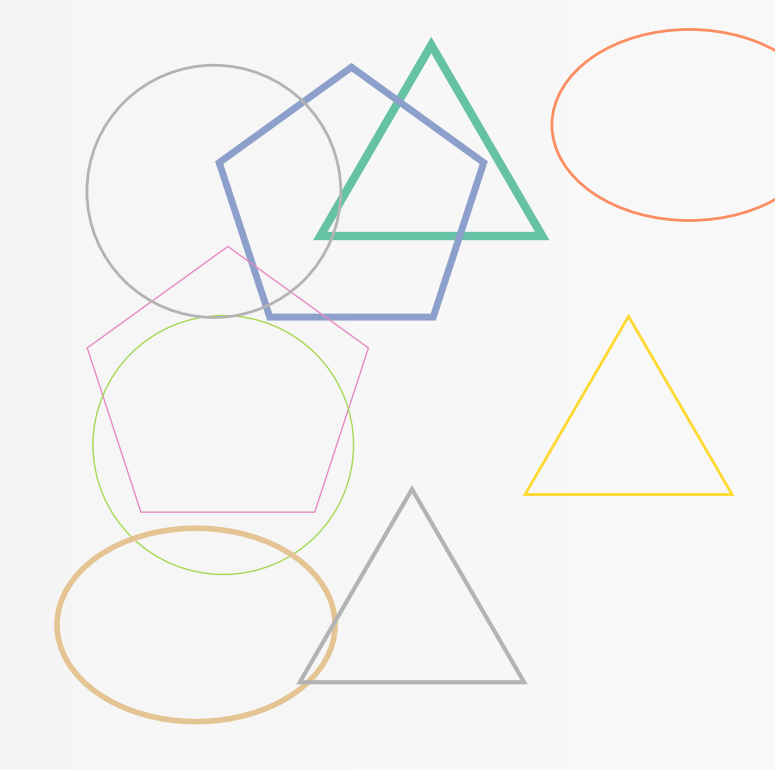[{"shape": "triangle", "thickness": 3, "radius": 0.83, "center": [0.556, 0.776]}, {"shape": "oval", "thickness": 1, "radius": 0.89, "center": [0.889, 0.838]}, {"shape": "pentagon", "thickness": 2.5, "radius": 0.9, "center": [0.454, 0.733]}, {"shape": "pentagon", "thickness": 0.5, "radius": 0.95, "center": [0.294, 0.489]}, {"shape": "circle", "thickness": 0.5, "radius": 0.84, "center": [0.288, 0.422]}, {"shape": "triangle", "thickness": 1, "radius": 0.77, "center": [0.811, 0.435]}, {"shape": "oval", "thickness": 2, "radius": 0.9, "center": [0.253, 0.188]}, {"shape": "circle", "thickness": 1, "radius": 0.82, "center": [0.276, 0.751]}, {"shape": "triangle", "thickness": 1.5, "radius": 0.84, "center": [0.532, 0.198]}]